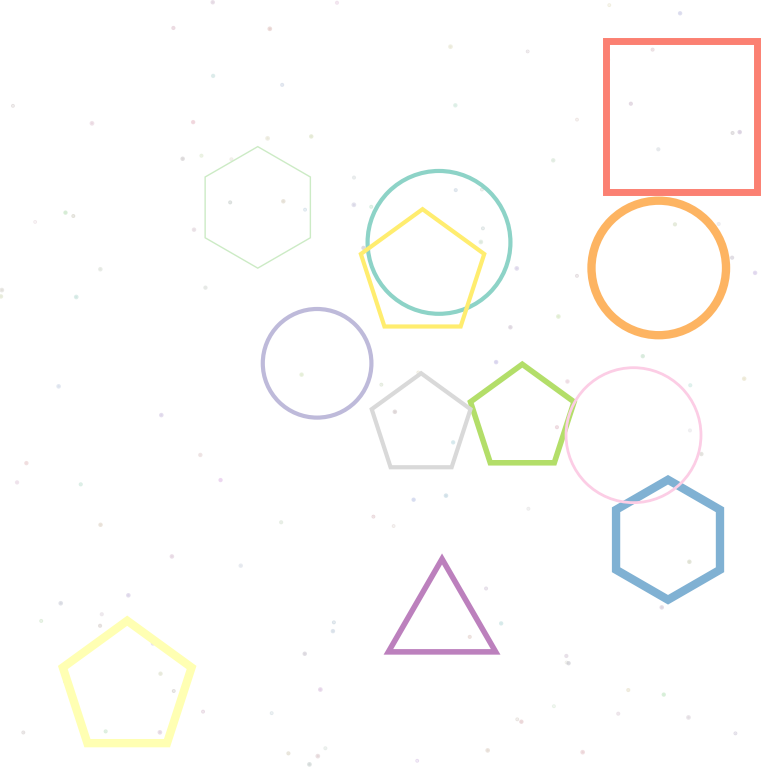[{"shape": "circle", "thickness": 1.5, "radius": 0.46, "center": [0.57, 0.685]}, {"shape": "pentagon", "thickness": 3, "radius": 0.44, "center": [0.165, 0.106]}, {"shape": "circle", "thickness": 1.5, "radius": 0.35, "center": [0.412, 0.528]}, {"shape": "square", "thickness": 2.5, "radius": 0.49, "center": [0.885, 0.849]}, {"shape": "hexagon", "thickness": 3, "radius": 0.39, "center": [0.868, 0.299]}, {"shape": "circle", "thickness": 3, "radius": 0.44, "center": [0.856, 0.652]}, {"shape": "pentagon", "thickness": 2, "radius": 0.35, "center": [0.678, 0.456]}, {"shape": "circle", "thickness": 1, "radius": 0.44, "center": [0.823, 0.435]}, {"shape": "pentagon", "thickness": 1.5, "radius": 0.34, "center": [0.547, 0.448]}, {"shape": "triangle", "thickness": 2, "radius": 0.4, "center": [0.574, 0.194]}, {"shape": "hexagon", "thickness": 0.5, "radius": 0.39, "center": [0.335, 0.731]}, {"shape": "pentagon", "thickness": 1.5, "radius": 0.42, "center": [0.549, 0.644]}]